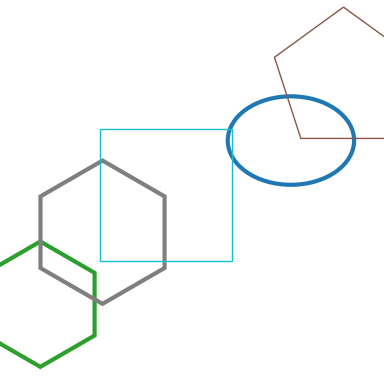[{"shape": "oval", "thickness": 3, "radius": 0.82, "center": [0.756, 0.635]}, {"shape": "hexagon", "thickness": 3, "radius": 0.81, "center": [0.105, 0.21]}, {"shape": "pentagon", "thickness": 1, "radius": 0.94, "center": [0.892, 0.793]}, {"shape": "hexagon", "thickness": 3, "radius": 0.93, "center": [0.266, 0.397]}, {"shape": "square", "thickness": 1, "radius": 0.86, "center": [0.431, 0.494]}]